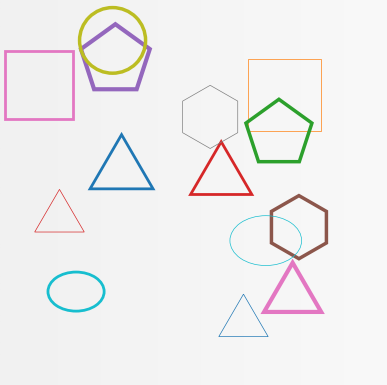[{"shape": "triangle", "thickness": 0.5, "radius": 0.37, "center": [0.628, 0.162]}, {"shape": "triangle", "thickness": 2, "radius": 0.47, "center": [0.314, 0.556]}, {"shape": "square", "thickness": 0.5, "radius": 0.47, "center": [0.734, 0.753]}, {"shape": "pentagon", "thickness": 2.5, "radius": 0.45, "center": [0.72, 0.653]}, {"shape": "triangle", "thickness": 2, "radius": 0.46, "center": [0.571, 0.54]}, {"shape": "triangle", "thickness": 0.5, "radius": 0.37, "center": [0.153, 0.434]}, {"shape": "pentagon", "thickness": 3, "radius": 0.47, "center": [0.298, 0.844]}, {"shape": "hexagon", "thickness": 2.5, "radius": 0.41, "center": [0.771, 0.41]}, {"shape": "square", "thickness": 2, "radius": 0.44, "center": [0.101, 0.779]}, {"shape": "triangle", "thickness": 3, "radius": 0.43, "center": [0.755, 0.232]}, {"shape": "hexagon", "thickness": 0.5, "radius": 0.41, "center": [0.542, 0.696]}, {"shape": "circle", "thickness": 2.5, "radius": 0.43, "center": [0.291, 0.895]}, {"shape": "oval", "thickness": 2, "radius": 0.36, "center": [0.196, 0.243]}, {"shape": "oval", "thickness": 0.5, "radius": 0.46, "center": [0.686, 0.375]}]